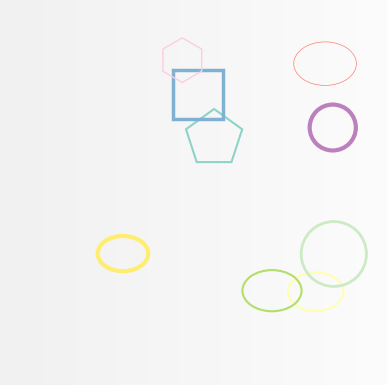[{"shape": "pentagon", "thickness": 1.5, "radius": 0.38, "center": [0.552, 0.641]}, {"shape": "oval", "thickness": 1.5, "radius": 0.36, "center": [0.815, 0.242]}, {"shape": "oval", "thickness": 0.5, "radius": 0.4, "center": [0.839, 0.835]}, {"shape": "square", "thickness": 2.5, "radius": 0.32, "center": [0.511, 0.755]}, {"shape": "oval", "thickness": 1.5, "radius": 0.38, "center": [0.702, 0.245]}, {"shape": "hexagon", "thickness": 1, "radius": 0.29, "center": [0.47, 0.844]}, {"shape": "circle", "thickness": 3, "radius": 0.3, "center": [0.859, 0.669]}, {"shape": "circle", "thickness": 2, "radius": 0.42, "center": [0.861, 0.34]}, {"shape": "oval", "thickness": 3, "radius": 0.33, "center": [0.317, 0.341]}]